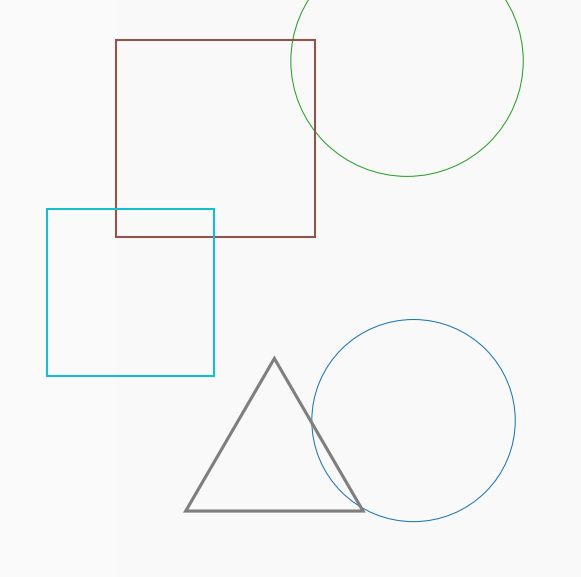[{"shape": "circle", "thickness": 0.5, "radius": 0.88, "center": [0.711, 0.271]}, {"shape": "circle", "thickness": 0.5, "radius": 1.0, "center": [0.7, 0.894]}, {"shape": "square", "thickness": 1, "radius": 0.85, "center": [0.371, 0.759]}, {"shape": "triangle", "thickness": 1.5, "radius": 0.88, "center": [0.472, 0.202]}, {"shape": "square", "thickness": 1, "radius": 0.72, "center": [0.224, 0.493]}]